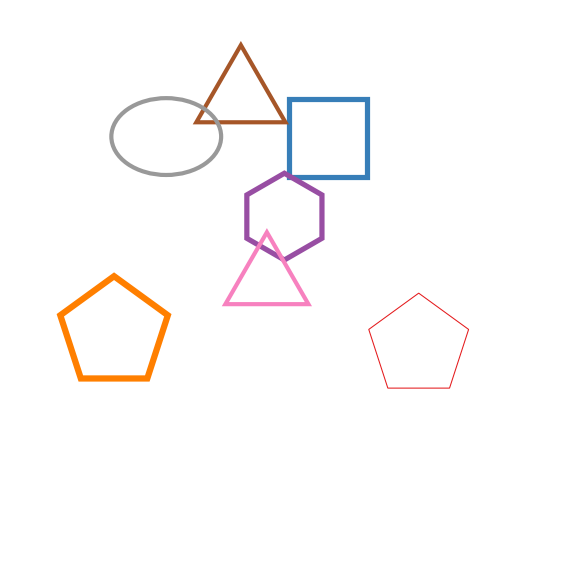[{"shape": "pentagon", "thickness": 0.5, "radius": 0.45, "center": [0.725, 0.401]}, {"shape": "square", "thickness": 2.5, "radius": 0.34, "center": [0.568, 0.76]}, {"shape": "hexagon", "thickness": 2.5, "radius": 0.38, "center": [0.492, 0.624]}, {"shape": "pentagon", "thickness": 3, "radius": 0.49, "center": [0.198, 0.423]}, {"shape": "triangle", "thickness": 2, "radius": 0.45, "center": [0.417, 0.832]}, {"shape": "triangle", "thickness": 2, "radius": 0.41, "center": [0.462, 0.514]}, {"shape": "oval", "thickness": 2, "radius": 0.48, "center": [0.288, 0.763]}]